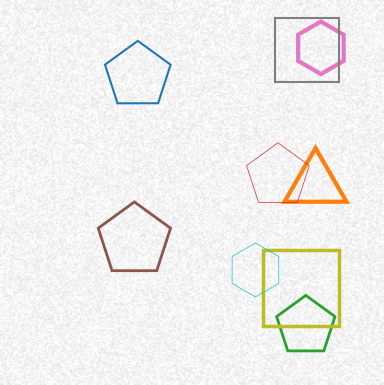[{"shape": "pentagon", "thickness": 1.5, "radius": 0.45, "center": [0.358, 0.804]}, {"shape": "triangle", "thickness": 3, "radius": 0.46, "center": [0.819, 0.522]}, {"shape": "pentagon", "thickness": 2, "radius": 0.4, "center": [0.794, 0.153]}, {"shape": "pentagon", "thickness": 0.5, "radius": 0.43, "center": [0.722, 0.543]}, {"shape": "pentagon", "thickness": 2, "radius": 0.49, "center": [0.349, 0.377]}, {"shape": "hexagon", "thickness": 3, "radius": 0.34, "center": [0.834, 0.876]}, {"shape": "square", "thickness": 1.5, "radius": 0.42, "center": [0.798, 0.869]}, {"shape": "square", "thickness": 2.5, "radius": 0.49, "center": [0.782, 0.252]}, {"shape": "hexagon", "thickness": 0.5, "radius": 0.35, "center": [0.664, 0.299]}]